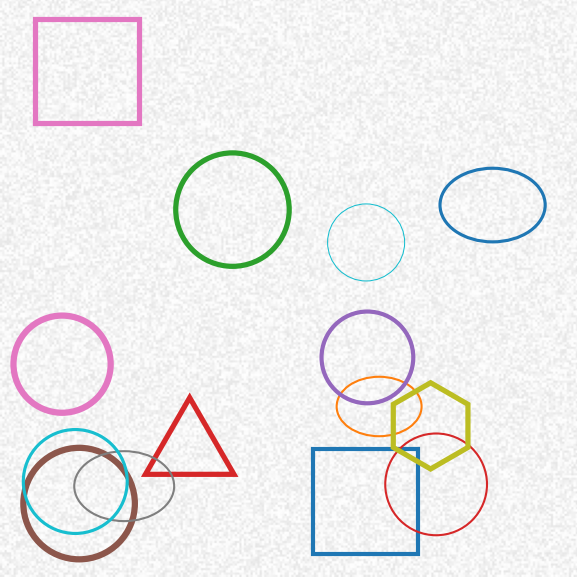[{"shape": "oval", "thickness": 1.5, "radius": 0.46, "center": [0.853, 0.644]}, {"shape": "square", "thickness": 2, "radius": 0.45, "center": [0.633, 0.131]}, {"shape": "oval", "thickness": 1, "radius": 0.37, "center": [0.656, 0.295]}, {"shape": "circle", "thickness": 2.5, "radius": 0.49, "center": [0.403, 0.636]}, {"shape": "circle", "thickness": 1, "radius": 0.44, "center": [0.755, 0.16]}, {"shape": "triangle", "thickness": 2.5, "radius": 0.44, "center": [0.328, 0.222]}, {"shape": "circle", "thickness": 2, "radius": 0.4, "center": [0.636, 0.38]}, {"shape": "circle", "thickness": 3, "radius": 0.48, "center": [0.137, 0.127]}, {"shape": "circle", "thickness": 3, "radius": 0.42, "center": [0.107, 0.369]}, {"shape": "square", "thickness": 2.5, "radius": 0.45, "center": [0.15, 0.876]}, {"shape": "oval", "thickness": 1, "radius": 0.43, "center": [0.215, 0.157]}, {"shape": "hexagon", "thickness": 2.5, "radius": 0.37, "center": [0.746, 0.262]}, {"shape": "circle", "thickness": 1.5, "radius": 0.45, "center": [0.13, 0.165]}, {"shape": "circle", "thickness": 0.5, "radius": 0.33, "center": [0.634, 0.579]}]